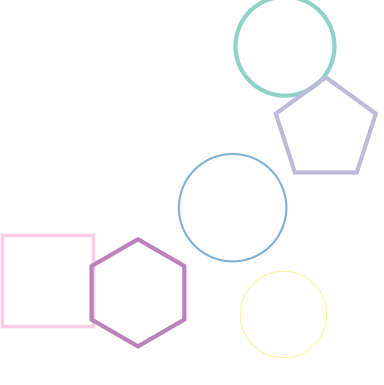[{"shape": "circle", "thickness": 3, "radius": 0.64, "center": [0.74, 0.88]}, {"shape": "pentagon", "thickness": 3, "radius": 0.68, "center": [0.846, 0.663]}, {"shape": "circle", "thickness": 1.5, "radius": 0.7, "center": [0.604, 0.461]}, {"shape": "square", "thickness": 2.5, "radius": 0.59, "center": [0.123, 0.272]}, {"shape": "hexagon", "thickness": 3, "radius": 0.7, "center": [0.358, 0.239]}, {"shape": "circle", "thickness": 0.5, "radius": 0.56, "center": [0.736, 0.183]}]